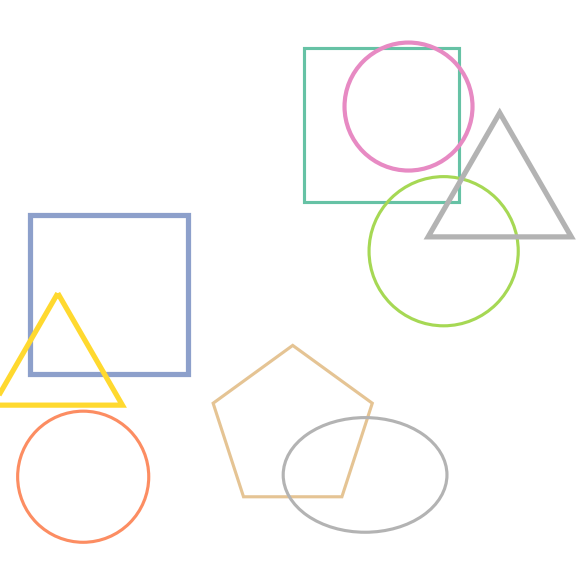[{"shape": "square", "thickness": 1.5, "radius": 0.67, "center": [0.66, 0.783]}, {"shape": "circle", "thickness": 1.5, "radius": 0.57, "center": [0.144, 0.174]}, {"shape": "square", "thickness": 2.5, "radius": 0.69, "center": [0.189, 0.49]}, {"shape": "circle", "thickness": 2, "radius": 0.55, "center": [0.707, 0.815]}, {"shape": "circle", "thickness": 1.5, "radius": 0.65, "center": [0.768, 0.564]}, {"shape": "triangle", "thickness": 2.5, "radius": 0.65, "center": [0.1, 0.362]}, {"shape": "pentagon", "thickness": 1.5, "radius": 0.72, "center": [0.507, 0.256]}, {"shape": "triangle", "thickness": 2.5, "radius": 0.72, "center": [0.865, 0.661]}, {"shape": "oval", "thickness": 1.5, "radius": 0.71, "center": [0.632, 0.177]}]